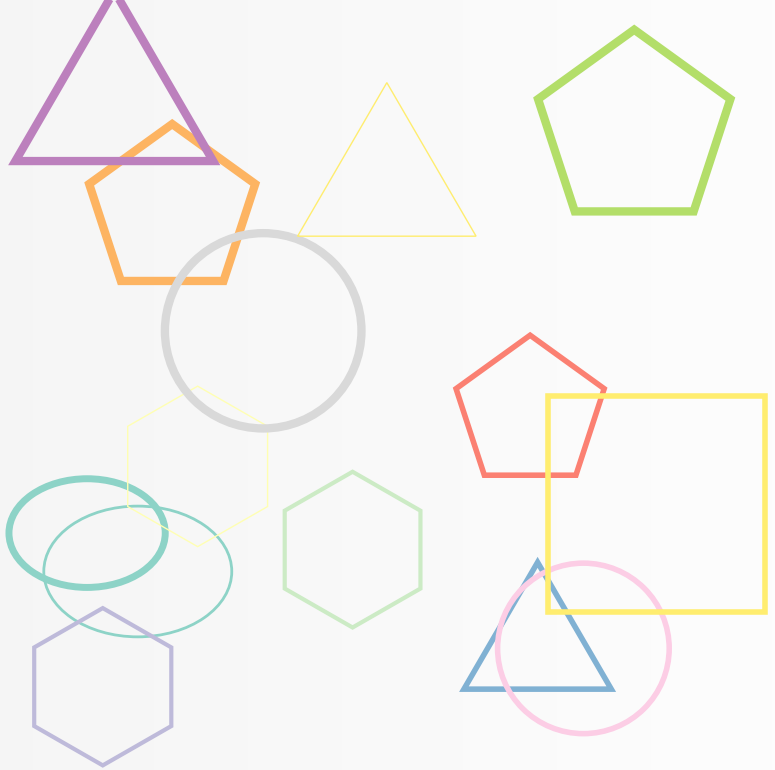[{"shape": "oval", "thickness": 2.5, "radius": 0.5, "center": [0.112, 0.308]}, {"shape": "oval", "thickness": 1, "radius": 0.61, "center": [0.178, 0.258]}, {"shape": "hexagon", "thickness": 0.5, "radius": 0.52, "center": [0.255, 0.394]}, {"shape": "hexagon", "thickness": 1.5, "radius": 0.51, "center": [0.133, 0.108]}, {"shape": "pentagon", "thickness": 2, "radius": 0.5, "center": [0.684, 0.464]}, {"shape": "triangle", "thickness": 2, "radius": 0.55, "center": [0.694, 0.16]}, {"shape": "pentagon", "thickness": 3, "radius": 0.56, "center": [0.222, 0.726]}, {"shape": "pentagon", "thickness": 3, "radius": 0.65, "center": [0.818, 0.831]}, {"shape": "circle", "thickness": 2, "radius": 0.55, "center": [0.753, 0.158]}, {"shape": "circle", "thickness": 3, "radius": 0.63, "center": [0.34, 0.57]}, {"shape": "triangle", "thickness": 3, "radius": 0.74, "center": [0.147, 0.864]}, {"shape": "hexagon", "thickness": 1.5, "radius": 0.51, "center": [0.455, 0.286]}, {"shape": "triangle", "thickness": 0.5, "radius": 0.66, "center": [0.499, 0.76]}, {"shape": "square", "thickness": 2, "radius": 0.7, "center": [0.847, 0.346]}]